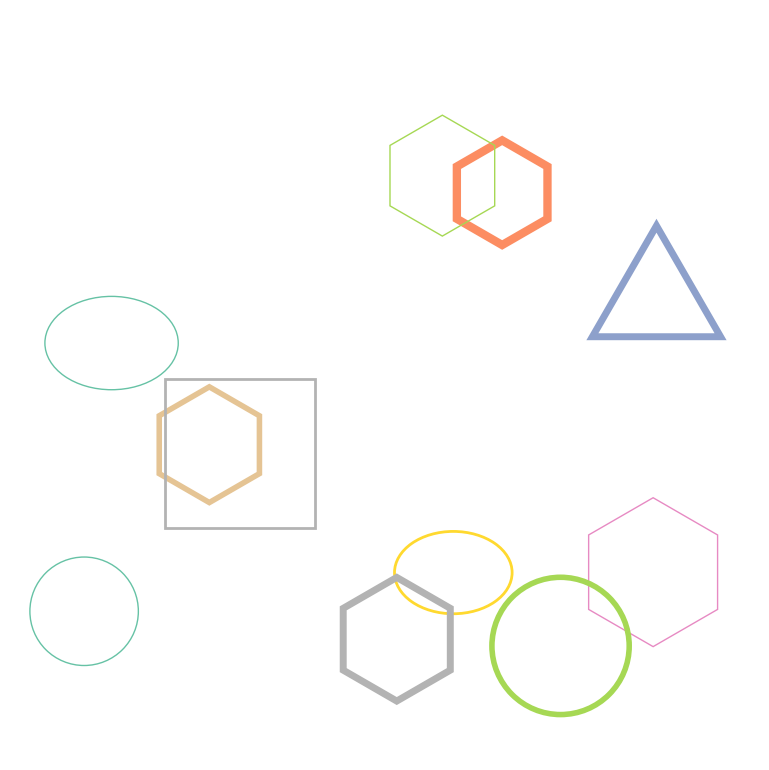[{"shape": "oval", "thickness": 0.5, "radius": 0.43, "center": [0.145, 0.554]}, {"shape": "circle", "thickness": 0.5, "radius": 0.35, "center": [0.109, 0.206]}, {"shape": "hexagon", "thickness": 3, "radius": 0.34, "center": [0.652, 0.75]}, {"shape": "triangle", "thickness": 2.5, "radius": 0.48, "center": [0.853, 0.611]}, {"shape": "hexagon", "thickness": 0.5, "radius": 0.48, "center": [0.848, 0.257]}, {"shape": "hexagon", "thickness": 0.5, "radius": 0.39, "center": [0.574, 0.772]}, {"shape": "circle", "thickness": 2, "radius": 0.45, "center": [0.728, 0.161]}, {"shape": "oval", "thickness": 1, "radius": 0.38, "center": [0.589, 0.256]}, {"shape": "hexagon", "thickness": 2, "radius": 0.38, "center": [0.272, 0.422]}, {"shape": "square", "thickness": 1, "radius": 0.49, "center": [0.312, 0.411]}, {"shape": "hexagon", "thickness": 2.5, "radius": 0.4, "center": [0.515, 0.17]}]